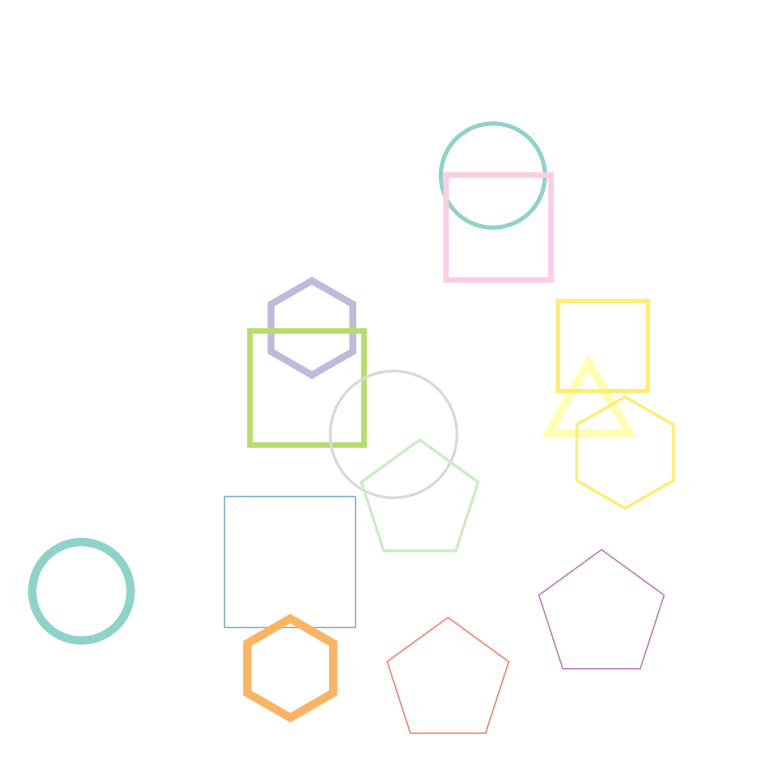[{"shape": "circle", "thickness": 1.5, "radius": 0.34, "center": [0.64, 0.772]}, {"shape": "circle", "thickness": 3, "radius": 0.32, "center": [0.106, 0.232]}, {"shape": "triangle", "thickness": 3, "radius": 0.3, "center": [0.765, 0.468]}, {"shape": "hexagon", "thickness": 2.5, "radius": 0.31, "center": [0.405, 0.574]}, {"shape": "pentagon", "thickness": 0.5, "radius": 0.42, "center": [0.582, 0.115]}, {"shape": "square", "thickness": 0.5, "radius": 0.43, "center": [0.376, 0.271]}, {"shape": "hexagon", "thickness": 3, "radius": 0.32, "center": [0.377, 0.132]}, {"shape": "square", "thickness": 2, "radius": 0.37, "center": [0.399, 0.496]}, {"shape": "square", "thickness": 2, "radius": 0.34, "center": [0.647, 0.705]}, {"shape": "circle", "thickness": 1, "radius": 0.41, "center": [0.511, 0.436]}, {"shape": "pentagon", "thickness": 0.5, "radius": 0.43, "center": [0.781, 0.201]}, {"shape": "pentagon", "thickness": 1, "radius": 0.4, "center": [0.545, 0.349]}, {"shape": "square", "thickness": 1.5, "radius": 0.29, "center": [0.783, 0.551]}, {"shape": "hexagon", "thickness": 1, "radius": 0.36, "center": [0.812, 0.412]}]